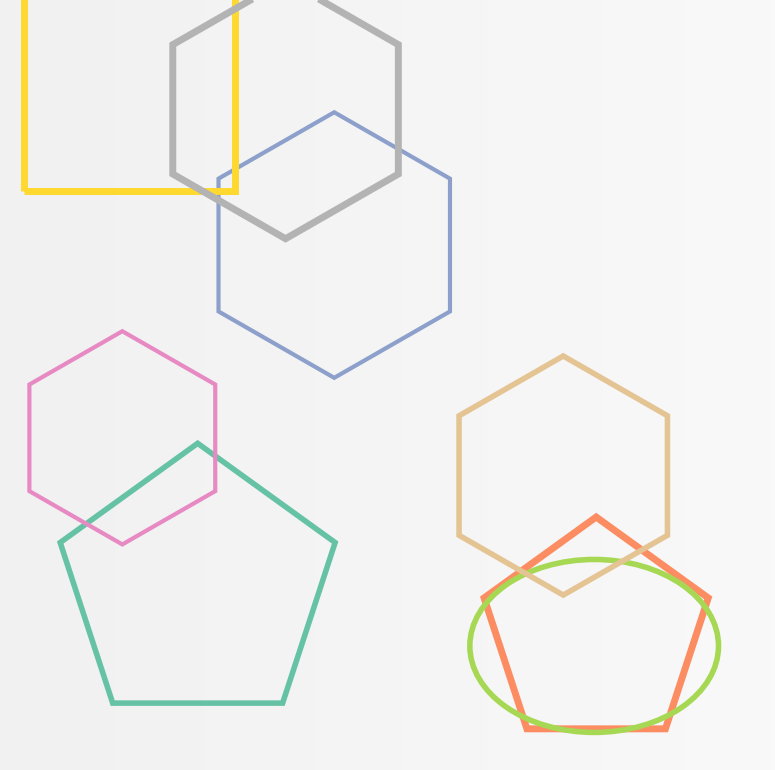[{"shape": "pentagon", "thickness": 2, "radius": 0.93, "center": [0.255, 0.238]}, {"shape": "pentagon", "thickness": 2.5, "radius": 0.76, "center": [0.769, 0.176]}, {"shape": "hexagon", "thickness": 1.5, "radius": 0.86, "center": [0.431, 0.682]}, {"shape": "hexagon", "thickness": 1.5, "radius": 0.69, "center": [0.158, 0.431]}, {"shape": "oval", "thickness": 2, "radius": 0.8, "center": [0.767, 0.161]}, {"shape": "square", "thickness": 2.5, "radius": 0.68, "center": [0.167, 0.887]}, {"shape": "hexagon", "thickness": 2, "radius": 0.78, "center": [0.727, 0.382]}, {"shape": "hexagon", "thickness": 2.5, "radius": 0.84, "center": [0.368, 0.858]}]